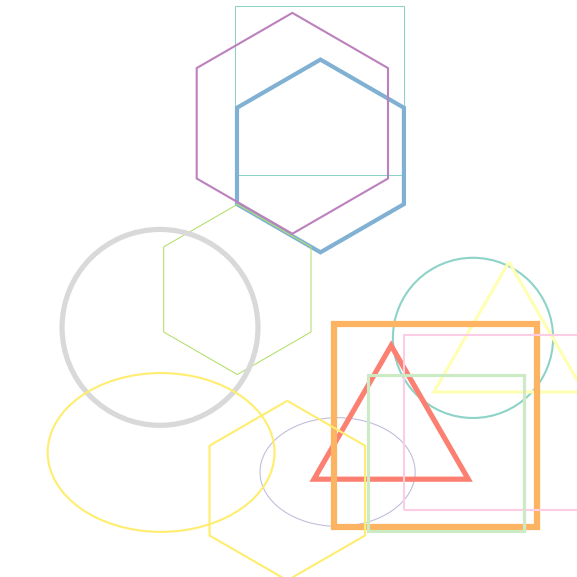[{"shape": "square", "thickness": 0.5, "radius": 0.73, "center": [0.554, 0.842]}, {"shape": "circle", "thickness": 1, "radius": 0.69, "center": [0.819, 0.414]}, {"shape": "triangle", "thickness": 1.5, "radius": 0.75, "center": [0.881, 0.395]}, {"shape": "oval", "thickness": 0.5, "radius": 0.67, "center": [0.585, 0.182]}, {"shape": "triangle", "thickness": 2.5, "radius": 0.77, "center": [0.677, 0.247]}, {"shape": "hexagon", "thickness": 2, "radius": 0.83, "center": [0.555, 0.729]}, {"shape": "square", "thickness": 3, "radius": 0.88, "center": [0.754, 0.262]}, {"shape": "hexagon", "thickness": 0.5, "radius": 0.74, "center": [0.411, 0.498]}, {"shape": "square", "thickness": 1, "radius": 0.76, "center": [0.852, 0.267]}, {"shape": "circle", "thickness": 2.5, "radius": 0.85, "center": [0.277, 0.432]}, {"shape": "hexagon", "thickness": 1, "radius": 0.96, "center": [0.506, 0.786]}, {"shape": "square", "thickness": 1.5, "radius": 0.68, "center": [0.773, 0.216]}, {"shape": "oval", "thickness": 1, "radius": 0.98, "center": [0.279, 0.216]}, {"shape": "hexagon", "thickness": 1, "radius": 0.78, "center": [0.497, 0.15]}]